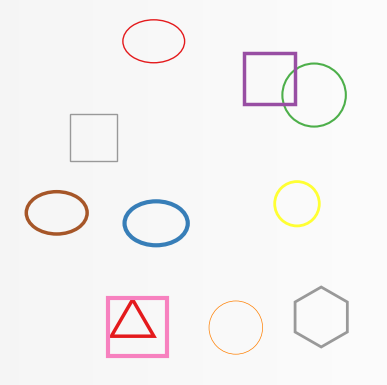[{"shape": "triangle", "thickness": 2.5, "radius": 0.32, "center": [0.342, 0.158]}, {"shape": "oval", "thickness": 1, "radius": 0.4, "center": [0.397, 0.893]}, {"shape": "oval", "thickness": 3, "radius": 0.41, "center": [0.403, 0.42]}, {"shape": "circle", "thickness": 1.5, "radius": 0.41, "center": [0.811, 0.753]}, {"shape": "square", "thickness": 2.5, "radius": 0.33, "center": [0.696, 0.796]}, {"shape": "circle", "thickness": 0.5, "radius": 0.35, "center": [0.609, 0.149]}, {"shape": "circle", "thickness": 2, "radius": 0.29, "center": [0.766, 0.471]}, {"shape": "oval", "thickness": 2.5, "radius": 0.39, "center": [0.146, 0.447]}, {"shape": "square", "thickness": 3, "radius": 0.38, "center": [0.355, 0.151]}, {"shape": "square", "thickness": 1, "radius": 0.31, "center": [0.241, 0.643]}, {"shape": "hexagon", "thickness": 2, "radius": 0.39, "center": [0.829, 0.177]}]